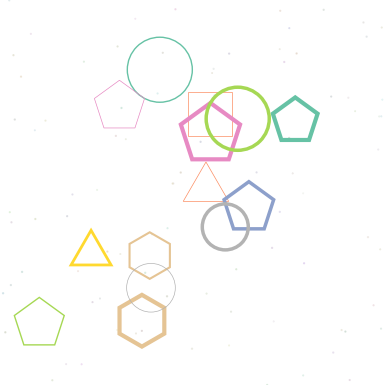[{"shape": "circle", "thickness": 1, "radius": 0.42, "center": [0.415, 0.819]}, {"shape": "pentagon", "thickness": 3, "radius": 0.31, "center": [0.767, 0.686]}, {"shape": "square", "thickness": 0.5, "radius": 0.29, "center": [0.546, 0.704]}, {"shape": "triangle", "thickness": 0.5, "radius": 0.34, "center": [0.535, 0.511]}, {"shape": "pentagon", "thickness": 2.5, "radius": 0.34, "center": [0.646, 0.46]}, {"shape": "pentagon", "thickness": 0.5, "radius": 0.34, "center": [0.31, 0.723]}, {"shape": "pentagon", "thickness": 3, "radius": 0.4, "center": [0.547, 0.652]}, {"shape": "pentagon", "thickness": 1, "radius": 0.34, "center": [0.102, 0.159]}, {"shape": "circle", "thickness": 2.5, "radius": 0.41, "center": [0.617, 0.692]}, {"shape": "triangle", "thickness": 2, "radius": 0.3, "center": [0.237, 0.342]}, {"shape": "hexagon", "thickness": 3, "radius": 0.34, "center": [0.369, 0.167]}, {"shape": "hexagon", "thickness": 1.5, "radius": 0.3, "center": [0.389, 0.336]}, {"shape": "circle", "thickness": 0.5, "radius": 0.32, "center": [0.392, 0.253]}, {"shape": "circle", "thickness": 2.5, "radius": 0.3, "center": [0.585, 0.411]}]